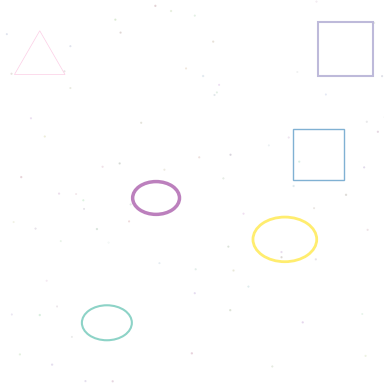[{"shape": "oval", "thickness": 1.5, "radius": 0.32, "center": [0.278, 0.162]}, {"shape": "square", "thickness": 1.5, "radius": 0.35, "center": [0.898, 0.873]}, {"shape": "square", "thickness": 1, "radius": 0.33, "center": [0.827, 0.599]}, {"shape": "triangle", "thickness": 0.5, "radius": 0.38, "center": [0.103, 0.844]}, {"shape": "oval", "thickness": 2.5, "radius": 0.3, "center": [0.405, 0.486]}, {"shape": "oval", "thickness": 2, "radius": 0.41, "center": [0.74, 0.378]}]